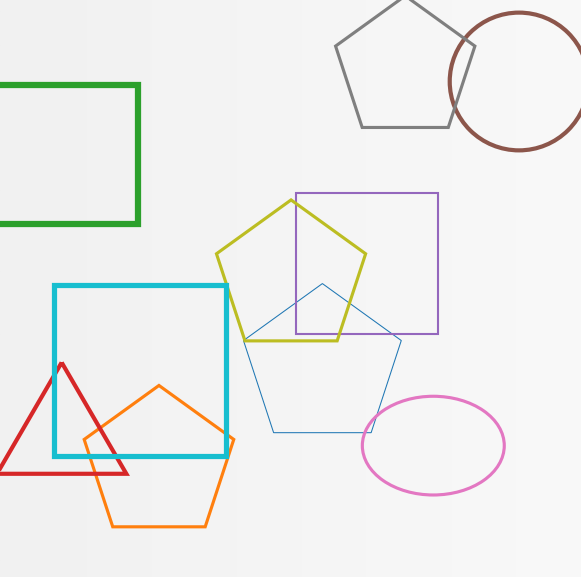[{"shape": "pentagon", "thickness": 0.5, "radius": 0.71, "center": [0.555, 0.365]}, {"shape": "pentagon", "thickness": 1.5, "radius": 0.68, "center": [0.274, 0.196]}, {"shape": "square", "thickness": 3, "radius": 0.6, "center": [0.117, 0.732]}, {"shape": "triangle", "thickness": 2, "radius": 0.64, "center": [0.106, 0.243]}, {"shape": "square", "thickness": 1, "radius": 0.61, "center": [0.632, 0.543]}, {"shape": "circle", "thickness": 2, "radius": 0.6, "center": [0.893, 0.858]}, {"shape": "oval", "thickness": 1.5, "radius": 0.61, "center": [0.745, 0.227]}, {"shape": "pentagon", "thickness": 1.5, "radius": 0.63, "center": [0.697, 0.88]}, {"shape": "pentagon", "thickness": 1.5, "radius": 0.67, "center": [0.501, 0.518]}, {"shape": "square", "thickness": 2.5, "radius": 0.74, "center": [0.241, 0.358]}]